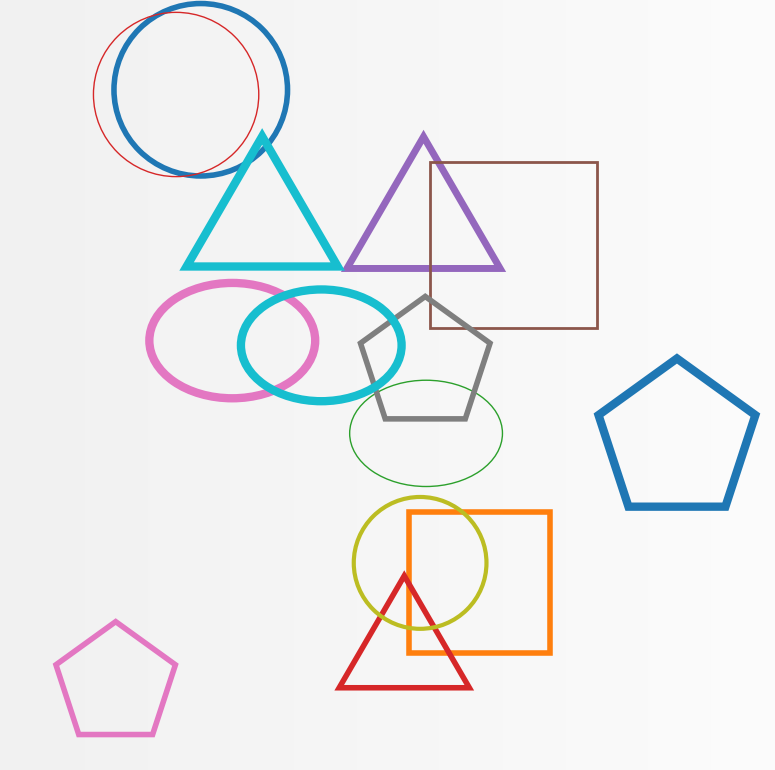[{"shape": "circle", "thickness": 2, "radius": 0.56, "center": [0.259, 0.883]}, {"shape": "pentagon", "thickness": 3, "radius": 0.53, "center": [0.873, 0.428]}, {"shape": "square", "thickness": 2, "radius": 0.46, "center": [0.619, 0.243]}, {"shape": "oval", "thickness": 0.5, "radius": 0.49, "center": [0.55, 0.437]}, {"shape": "circle", "thickness": 0.5, "radius": 0.53, "center": [0.227, 0.877]}, {"shape": "triangle", "thickness": 2, "radius": 0.48, "center": [0.522, 0.155]}, {"shape": "triangle", "thickness": 2.5, "radius": 0.57, "center": [0.547, 0.708]}, {"shape": "square", "thickness": 1, "radius": 0.54, "center": [0.663, 0.682]}, {"shape": "pentagon", "thickness": 2, "radius": 0.41, "center": [0.149, 0.112]}, {"shape": "oval", "thickness": 3, "radius": 0.54, "center": [0.3, 0.558]}, {"shape": "pentagon", "thickness": 2, "radius": 0.44, "center": [0.549, 0.527]}, {"shape": "circle", "thickness": 1.5, "radius": 0.43, "center": [0.542, 0.269]}, {"shape": "triangle", "thickness": 3, "radius": 0.56, "center": [0.338, 0.71]}, {"shape": "oval", "thickness": 3, "radius": 0.52, "center": [0.415, 0.552]}]